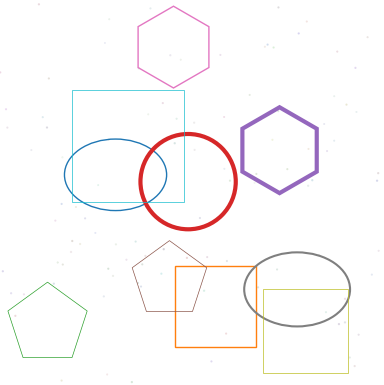[{"shape": "oval", "thickness": 1, "radius": 0.66, "center": [0.3, 0.546]}, {"shape": "square", "thickness": 1, "radius": 0.53, "center": [0.559, 0.204]}, {"shape": "pentagon", "thickness": 0.5, "radius": 0.54, "center": [0.123, 0.159]}, {"shape": "circle", "thickness": 3, "radius": 0.62, "center": [0.489, 0.528]}, {"shape": "hexagon", "thickness": 3, "radius": 0.56, "center": [0.726, 0.61]}, {"shape": "pentagon", "thickness": 0.5, "radius": 0.51, "center": [0.44, 0.273]}, {"shape": "hexagon", "thickness": 1, "radius": 0.53, "center": [0.451, 0.878]}, {"shape": "oval", "thickness": 1.5, "radius": 0.69, "center": [0.772, 0.248]}, {"shape": "square", "thickness": 0.5, "radius": 0.55, "center": [0.793, 0.14]}, {"shape": "square", "thickness": 0.5, "radius": 0.73, "center": [0.332, 0.62]}]